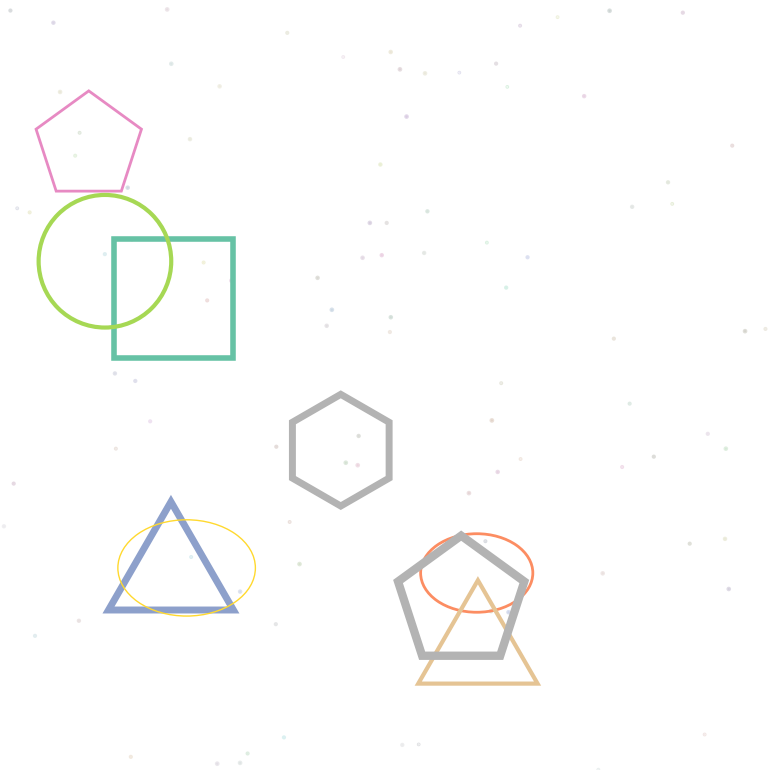[{"shape": "square", "thickness": 2, "radius": 0.38, "center": [0.225, 0.612]}, {"shape": "oval", "thickness": 1, "radius": 0.36, "center": [0.619, 0.256]}, {"shape": "triangle", "thickness": 2.5, "radius": 0.47, "center": [0.222, 0.255]}, {"shape": "pentagon", "thickness": 1, "radius": 0.36, "center": [0.115, 0.81]}, {"shape": "circle", "thickness": 1.5, "radius": 0.43, "center": [0.136, 0.661]}, {"shape": "oval", "thickness": 0.5, "radius": 0.45, "center": [0.242, 0.262]}, {"shape": "triangle", "thickness": 1.5, "radius": 0.45, "center": [0.621, 0.157]}, {"shape": "hexagon", "thickness": 2.5, "radius": 0.36, "center": [0.443, 0.415]}, {"shape": "pentagon", "thickness": 3, "radius": 0.43, "center": [0.599, 0.218]}]